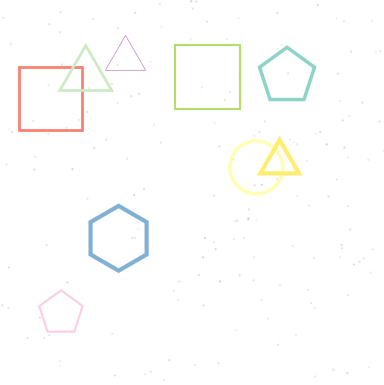[{"shape": "pentagon", "thickness": 2.5, "radius": 0.38, "center": [0.746, 0.802]}, {"shape": "circle", "thickness": 2.5, "radius": 0.34, "center": [0.665, 0.565]}, {"shape": "square", "thickness": 2, "radius": 0.41, "center": [0.131, 0.744]}, {"shape": "hexagon", "thickness": 3, "radius": 0.42, "center": [0.308, 0.381]}, {"shape": "square", "thickness": 1.5, "radius": 0.42, "center": [0.539, 0.8]}, {"shape": "pentagon", "thickness": 1.5, "radius": 0.3, "center": [0.158, 0.187]}, {"shape": "triangle", "thickness": 0.5, "radius": 0.3, "center": [0.326, 0.848]}, {"shape": "triangle", "thickness": 2, "radius": 0.39, "center": [0.223, 0.804]}, {"shape": "triangle", "thickness": 3, "radius": 0.29, "center": [0.726, 0.579]}]